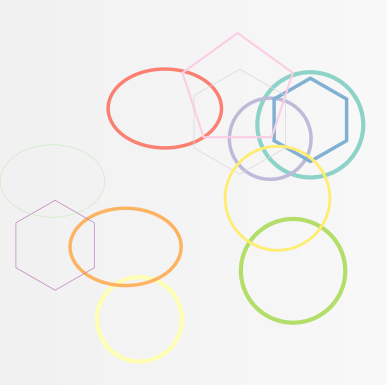[{"shape": "circle", "thickness": 3, "radius": 0.68, "center": [0.801, 0.676]}, {"shape": "circle", "thickness": 3, "radius": 0.55, "center": [0.36, 0.171]}, {"shape": "circle", "thickness": 2.5, "radius": 0.53, "center": [0.697, 0.64]}, {"shape": "oval", "thickness": 2.5, "radius": 0.73, "center": [0.425, 0.718]}, {"shape": "hexagon", "thickness": 2.5, "radius": 0.54, "center": [0.801, 0.689]}, {"shape": "oval", "thickness": 2.5, "radius": 0.72, "center": [0.324, 0.359]}, {"shape": "circle", "thickness": 3, "radius": 0.67, "center": [0.756, 0.297]}, {"shape": "pentagon", "thickness": 1.5, "radius": 0.75, "center": [0.613, 0.765]}, {"shape": "hexagon", "thickness": 0.5, "radius": 0.68, "center": [0.619, 0.684]}, {"shape": "hexagon", "thickness": 0.5, "radius": 0.58, "center": [0.142, 0.363]}, {"shape": "oval", "thickness": 0.5, "radius": 0.67, "center": [0.136, 0.53]}, {"shape": "circle", "thickness": 2, "radius": 0.68, "center": [0.716, 0.485]}]